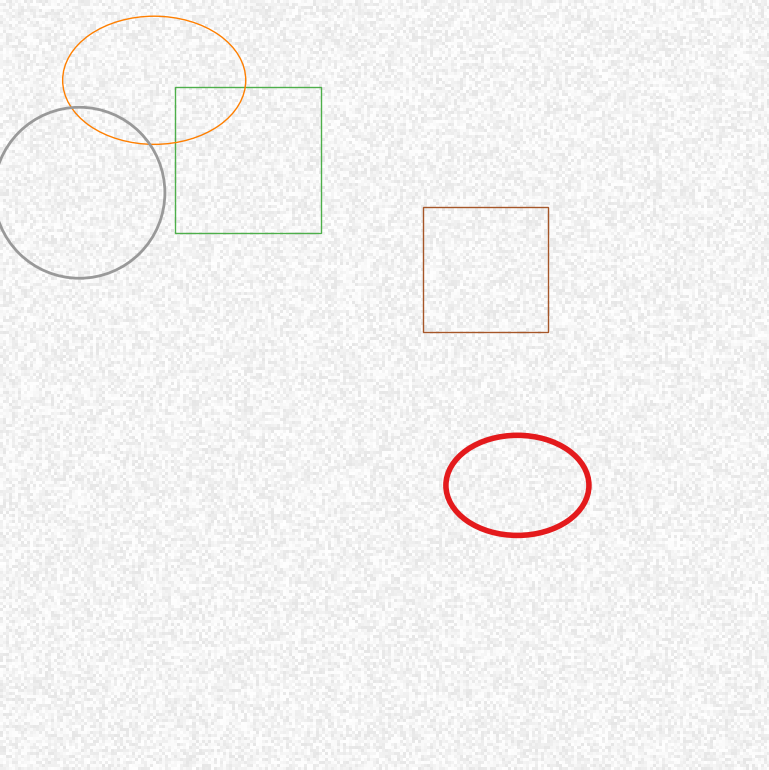[{"shape": "oval", "thickness": 2, "radius": 0.46, "center": [0.672, 0.37]}, {"shape": "square", "thickness": 0.5, "radius": 0.47, "center": [0.322, 0.792]}, {"shape": "oval", "thickness": 0.5, "radius": 0.59, "center": [0.2, 0.896]}, {"shape": "square", "thickness": 0.5, "radius": 0.4, "center": [0.63, 0.65]}, {"shape": "circle", "thickness": 1, "radius": 0.56, "center": [0.103, 0.75]}]